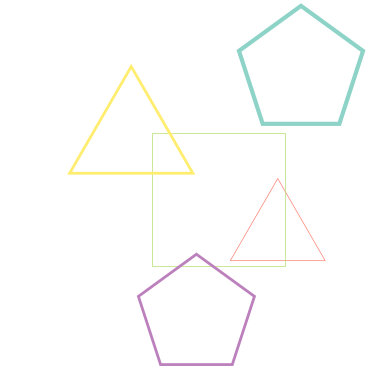[{"shape": "pentagon", "thickness": 3, "radius": 0.85, "center": [0.782, 0.815]}, {"shape": "triangle", "thickness": 0.5, "radius": 0.71, "center": [0.721, 0.394]}, {"shape": "square", "thickness": 0.5, "radius": 0.87, "center": [0.567, 0.481]}, {"shape": "pentagon", "thickness": 2, "radius": 0.79, "center": [0.51, 0.181]}, {"shape": "triangle", "thickness": 2, "radius": 0.92, "center": [0.341, 0.642]}]